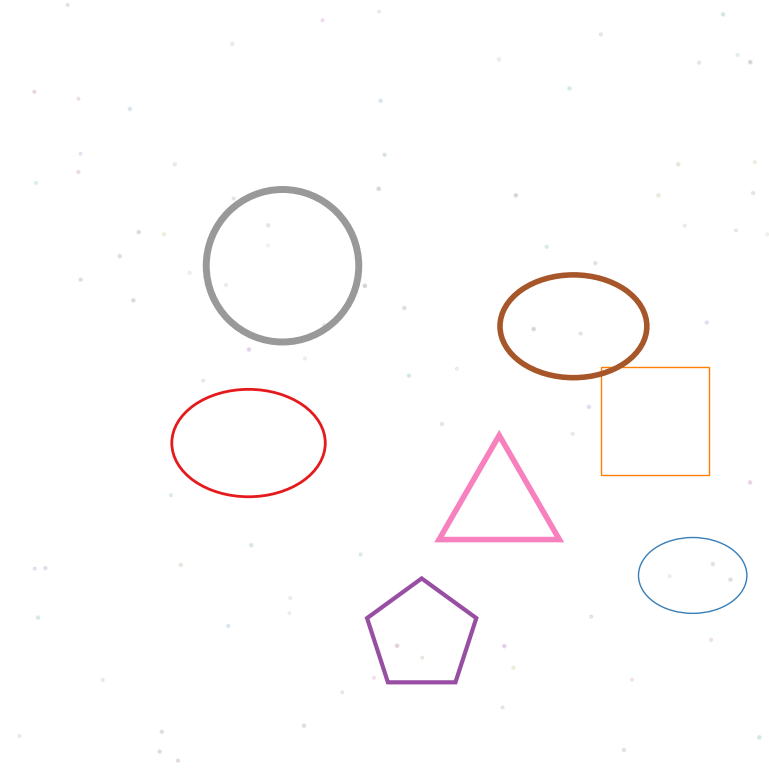[{"shape": "oval", "thickness": 1, "radius": 0.5, "center": [0.323, 0.425]}, {"shape": "oval", "thickness": 0.5, "radius": 0.35, "center": [0.9, 0.253]}, {"shape": "pentagon", "thickness": 1.5, "radius": 0.37, "center": [0.548, 0.174]}, {"shape": "square", "thickness": 0.5, "radius": 0.35, "center": [0.85, 0.453]}, {"shape": "oval", "thickness": 2, "radius": 0.48, "center": [0.745, 0.576]}, {"shape": "triangle", "thickness": 2, "radius": 0.45, "center": [0.648, 0.344]}, {"shape": "circle", "thickness": 2.5, "radius": 0.5, "center": [0.367, 0.655]}]